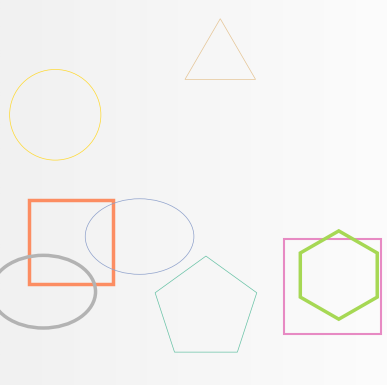[{"shape": "pentagon", "thickness": 0.5, "radius": 0.69, "center": [0.531, 0.197]}, {"shape": "square", "thickness": 2.5, "radius": 0.54, "center": [0.184, 0.371]}, {"shape": "oval", "thickness": 0.5, "radius": 0.7, "center": [0.36, 0.386]}, {"shape": "square", "thickness": 1.5, "radius": 0.62, "center": [0.858, 0.256]}, {"shape": "hexagon", "thickness": 2.5, "radius": 0.57, "center": [0.874, 0.286]}, {"shape": "circle", "thickness": 0.5, "radius": 0.59, "center": [0.143, 0.702]}, {"shape": "triangle", "thickness": 0.5, "radius": 0.53, "center": [0.568, 0.846]}, {"shape": "oval", "thickness": 2.5, "radius": 0.67, "center": [0.112, 0.242]}]